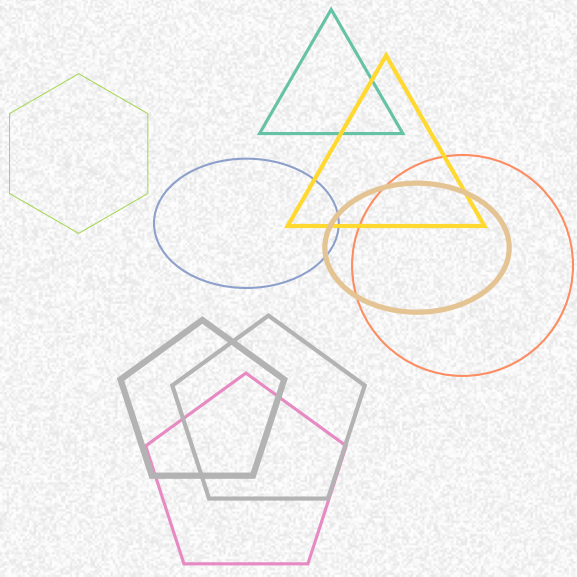[{"shape": "triangle", "thickness": 1.5, "radius": 0.72, "center": [0.573, 0.839]}, {"shape": "circle", "thickness": 1, "radius": 0.96, "center": [0.801, 0.539]}, {"shape": "oval", "thickness": 1, "radius": 0.8, "center": [0.427, 0.612]}, {"shape": "pentagon", "thickness": 1.5, "radius": 0.91, "center": [0.426, 0.171]}, {"shape": "hexagon", "thickness": 0.5, "radius": 0.69, "center": [0.136, 0.733]}, {"shape": "triangle", "thickness": 2, "radius": 0.98, "center": [0.669, 0.706]}, {"shape": "oval", "thickness": 2.5, "radius": 0.8, "center": [0.722, 0.57]}, {"shape": "pentagon", "thickness": 3, "radius": 0.75, "center": [0.35, 0.296]}, {"shape": "pentagon", "thickness": 2, "radius": 0.88, "center": [0.465, 0.278]}]